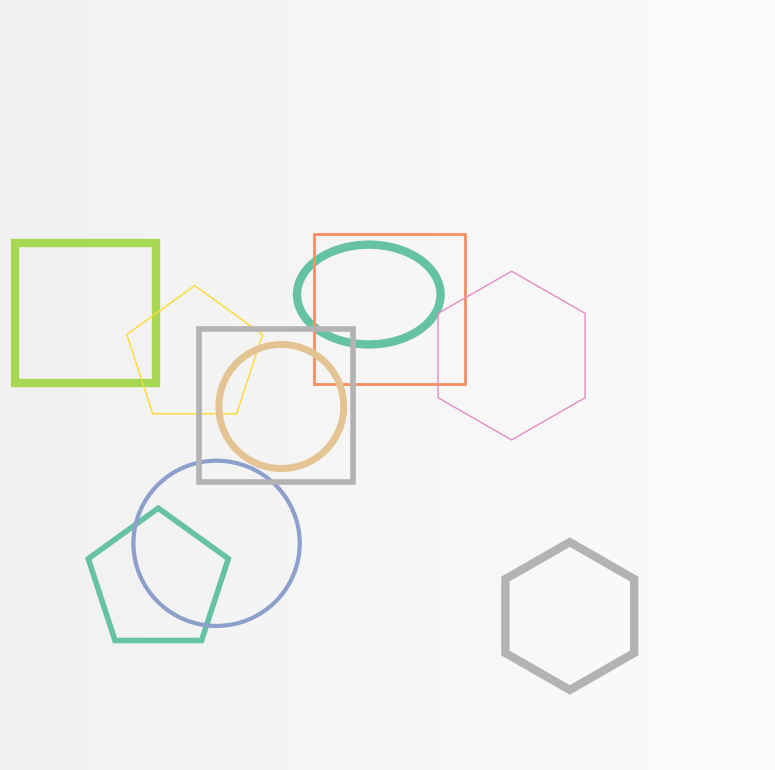[{"shape": "pentagon", "thickness": 2, "radius": 0.48, "center": [0.204, 0.245]}, {"shape": "oval", "thickness": 3, "radius": 0.46, "center": [0.476, 0.617]}, {"shape": "square", "thickness": 1, "radius": 0.49, "center": [0.502, 0.599]}, {"shape": "circle", "thickness": 1.5, "radius": 0.54, "center": [0.279, 0.294]}, {"shape": "hexagon", "thickness": 0.5, "radius": 0.55, "center": [0.66, 0.538]}, {"shape": "square", "thickness": 3, "radius": 0.46, "center": [0.11, 0.594]}, {"shape": "pentagon", "thickness": 0.5, "radius": 0.46, "center": [0.251, 0.537]}, {"shape": "circle", "thickness": 2.5, "radius": 0.4, "center": [0.363, 0.472]}, {"shape": "square", "thickness": 2, "radius": 0.5, "center": [0.356, 0.474]}, {"shape": "hexagon", "thickness": 3, "radius": 0.48, "center": [0.735, 0.2]}]